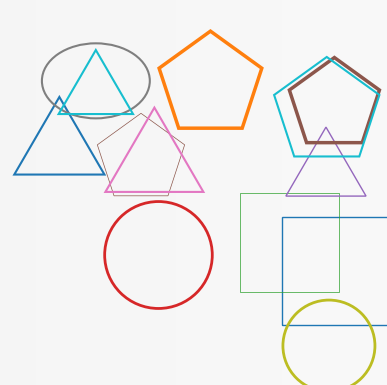[{"shape": "triangle", "thickness": 1.5, "radius": 0.67, "center": [0.153, 0.614]}, {"shape": "square", "thickness": 1, "radius": 0.7, "center": [0.867, 0.296]}, {"shape": "pentagon", "thickness": 2.5, "radius": 0.7, "center": [0.543, 0.78]}, {"shape": "square", "thickness": 0.5, "radius": 0.64, "center": [0.747, 0.37]}, {"shape": "circle", "thickness": 2, "radius": 0.69, "center": [0.409, 0.338]}, {"shape": "triangle", "thickness": 1, "radius": 0.6, "center": [0.841, 0.55]}, {"shape": "pentagon", "thickness": 0.5, "radius": 0.59, "center": [0.364, 0.587]}, {"shape": "pentagon", "thickness": 2.5, "radius": 0.61, "center": [0.863, 0.728]}, {"shape": "triangle", "thickness": 1.5, "radius": 0.73, "center": [0.398, 0.574]}, {"shape": "oval", "thickness": 1.5, "radius": 0.7, "center": [0.247, 0.79]}, {"shape": "circle", "thickness": 2, "radius": 0.59, "center": [0.849, 0.102]}, {"shape": "triangle", "thickness": 1.5, "radius": 0.55, "center": [0.247, 0.759]}, {"shape": "pentagon", "thickness": 1.5, "radius": 0.71, "center": [0.843, 0.709]}]